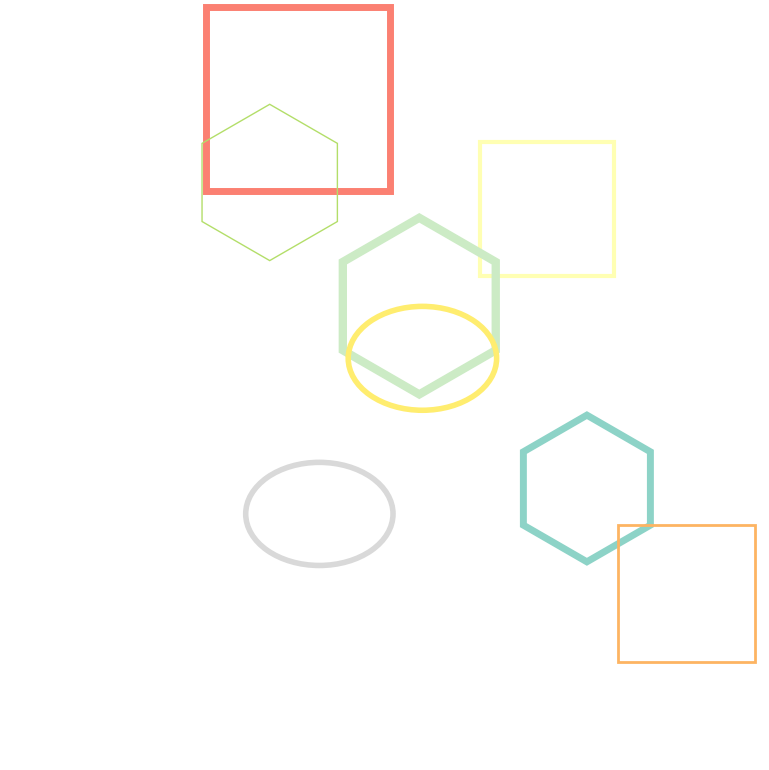[{"shape": "hexagon", "thickness": 2.5, "radius": 0.48, "center": [0.762, 0.366]}, {"shape": "square", "thickness": 1.5, "radius": 0.43, "center": [0.711, 0.728]}, {"shape": "square", "thickness": 2.5, "radius": 0.6, "center": [0.387, 0.872]}, {"shape": "square", "thickness": 1, "radius": 0.44, "center": [0.892, 0.23]}, {"shape": "hexagon", "thickness": 0.5, "radius": 0.51, "center": [0.35, 0.763]}, {"shape": "oval", "thickness": 2, "radius": 0.48, "center": [0.415, 0.333]}, {"shape": "hexagon", "thickness": 3, "radius": 0.57, "center": [0.545, 0.602]}, {"shape": "oval", "thickness": 2, "radius": 0.48, "center": [0.549, 0.535]}]